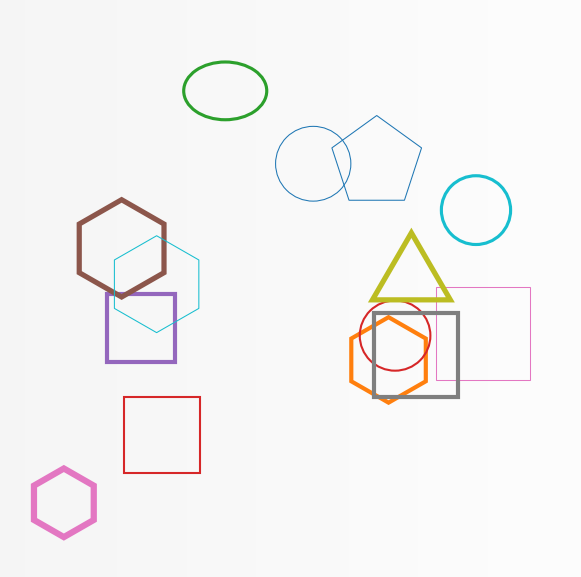[{"shape": "circle", "thickness": 0.5, "radius": 0.32, "center": [0.539, 0.716]}, {"shape": "pentagon", "thickness": 0.5, "radius": 0.41, "center": [0.648, 0.718]}, {"shape": "hexagon", "thickness": 2, "radius": 0.37, "center": [0.668, 0.376]}, {"shape": "oval", "thickness": 1.5, "radius": 0.36, "center": [0.387, 0.842]}, {"shape": "square", "thickness": 1, "radius": 0.33, "center": [0.279, 0.246]}, {"shape": "circle", "thickness": 1, "radius": 0.3, "center": [0.68, 0.418]}, {"shape": "square", "thickness": 2, "radius": 0.29, "center": [0.242, 0.431]}, {"shape": "hexagon", "thickness": 2.5, "radius": 0.42, "center": [0.209, 0.569]}, {"shape": "square", "thickness": 0.5, "radius": 0.41, "center": [0.831, 0.422]}, {"shape": "hexagon", "thickness": 3, "radius": 0.3, "center": [0.11, 0.129]}, {"shape": "square", "thickness": 2, "radius": 0.36, "center": [0.716, 0.385]}, {"shape": "triangle", "thickness": 2.5, "radius": 0.39, "center": [0.708, 0.519]}, {"shape": "hexagon", "thickness": 0.5, "radius": 0.42, "center": [0.269, 0.507]}, {"shape": "circle", "thickness": 1.5, "radius": 0.3, "center": [0.819, 0.635]}]